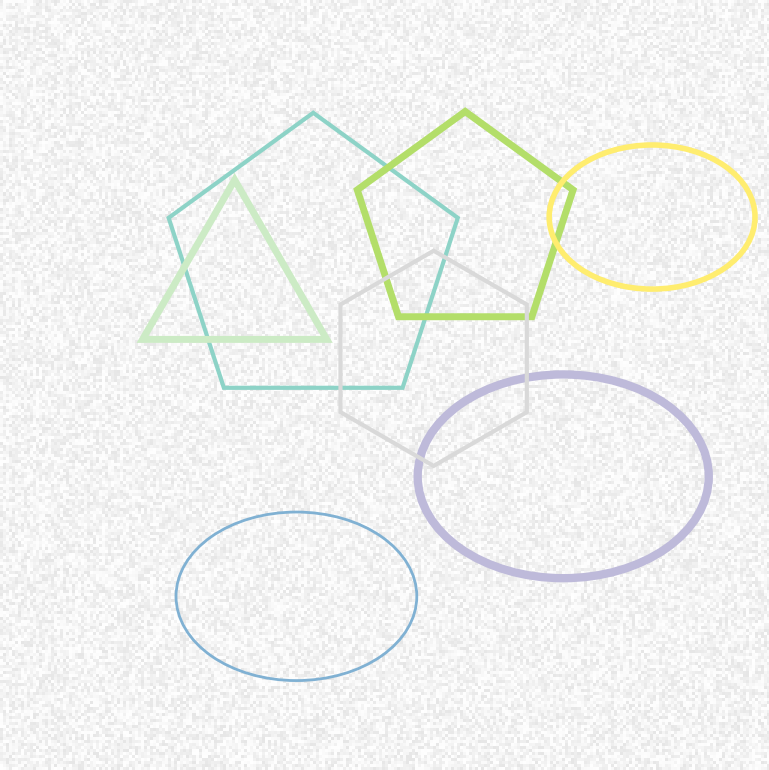[{"shape": "pentagon", "thickness": 1.5, "radius": 0.99, "center": [0.407, 0.656]}, {"shape": "oval", "thickness": 3, "radius": 0.95, "center": [0.731, 0.381]}, {"shape": "oval", "thickness": 1, "radius": 0.78, "center": [0.385, 0.226]}, {"shape": "pentagon", "thickness": 2.5, "radius": 0.74, "center": [0.604, 0.708]}, {"shape": "hexagon", "thickness": 1.5, "radius": 0.7, "center": [0.563, 0.535]}, {"shape": "triangle", "thickness": 2.5, "radius": 0.69, "center": [0.305, 0.628]}, {"shape": "oval", "thickness": 2, "radius": 0.67, "center": [0.847, 0.718]}]